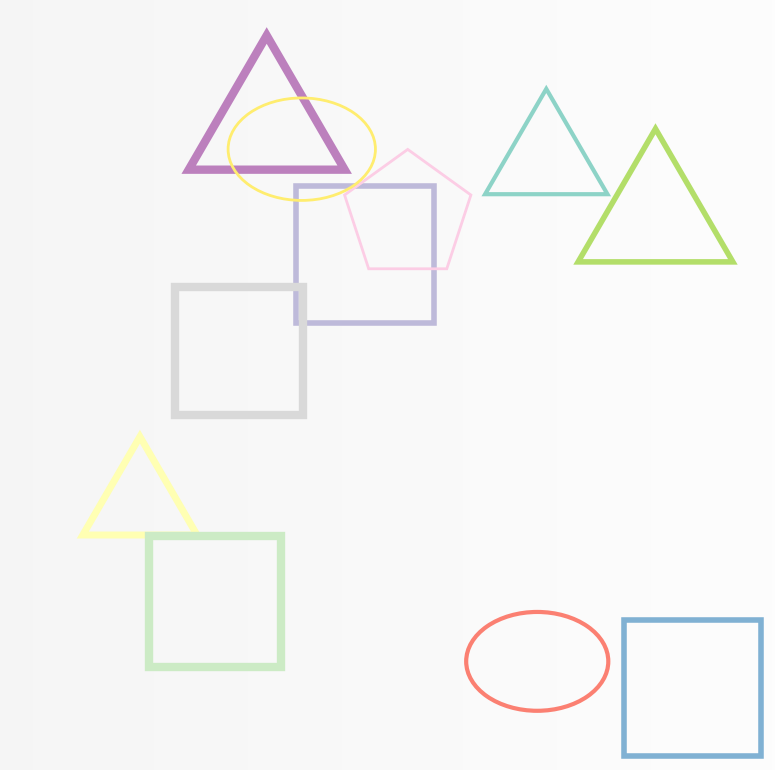[{"shape": "triangle", "thickness": 1.5, "radius": 0.46, "center": [0.705, 0.793]}, {"shape": "triangle", "thickness": 2.5, "radius": 0.43, "center": [0.181, 0.348]}, {"shape": "square", "thickness": 2, "radius": 0.44, "center": [0.471, 0.669]}, {"shape": "oval", "thickness": 1.5, "radius": 0.46, "center": [0.693, 0.141]}, {"shape": "square", "thickness": 2, "radius": 0.44, "center": [0.894, 0.107]}, {"shape": "triangle", "thickness": 2, "radius": 0.58, "center": [0.846, 0.718]}, {"shape": "pentagon", "thickness": 1, "radius": 0.43, "center": [0.526, 0.72]}, {"shape": "square", "thickness": 3, "radius": 0.42, "center": [0.308, 0.544]}, {"shape": "triangle", "thickness": 3, "radius": 0.58, "center": [0.344, 0.838]}, {"shape": "square", "thickness": 3, "radius": 0.43, "center": [0.277, 0.219]}, {"shape": "oval", "thickness": 1, "radius": 0.48, "center": [0.389, 0.806]}]